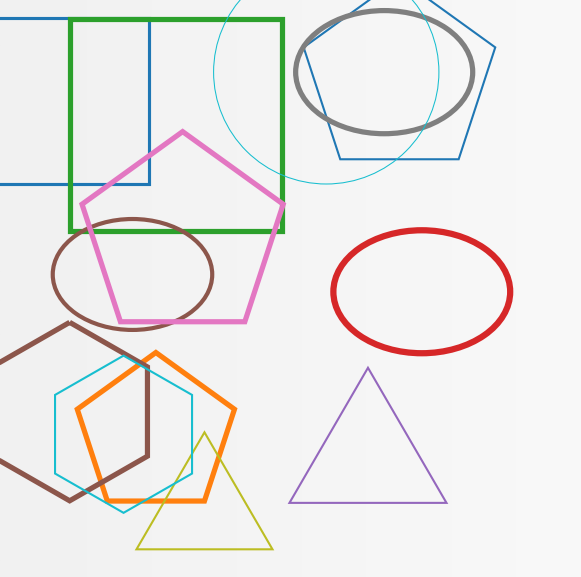[{"shape": "square", "thickness": 1.5, "radius": 0.72, "center": [0.113, 0.824]}, {"shape": "pentagon", "thickness": 1, "radius": 0.87, "center": [0.687, 0.864]}, {"shape": "pentagon", "thickness": 2.5, "radius": 0.71, "center": [0.268, 0.247]}, {"shape": "square", "thickness": 2.5, "radius": 0.91, "center": [0.302, 0.783]}, {"shape": "oval", "thickness": 3, "radius": 0.76, "center": [0.726, 0.494]}, {"shape": "triangle", "thickness": 1, "radius": 0.78, "center": [0.633, 0.206]}, {"shape": "hexagon", "thickness": 2.5, "radius": 0.77, "center": [0.12, 0.286]}, {"shape": "oval", "thickness": 2, "radius": 0.69, "center": [0.228, 0.524]}, {"shape": "pentagon", "thickness": 2.5, "radius": 0.91, "center": [0.314, 0.589]}, {"shape": "oval", "thickness": 2.5, "radius": 0.76, "center": [0.661, 0.874]}, {"shape": "triangle", "thickness": 1, "radius": 0.68, "center": [0.352, 0.115]}, {"shape": "hexagon", "thickness": 1, "radius": 0.68, "center": [0.213, 0.247]}, {"shape": "circle", "thickness": 0.5, "radius": 0.97, "center": [0.561, 0.874]}]